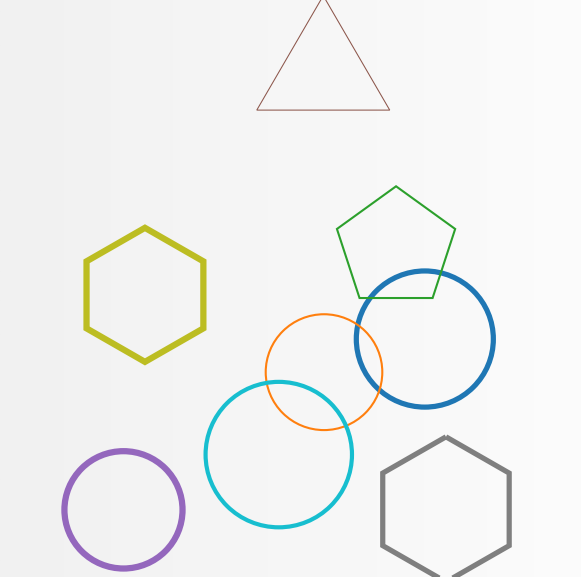[{"shape": "circle", "thickness": 2.5, "radius": 0.59, "center": [0.731, 0.412]}, {"shape": "circle", "thickness": 1, "radius": 0.5, "center": [0.557, 0.355]}, {"shape": "pentagon", "thickness": 1, "radius": 0.53, "center": [0.681, 0.57]}, {"shape": "circle", "thickness": 3, "radius": 0.51, "center": [0.212, 0.116]}, {"shape": "triangle", "thickness": 0.5, "radius": 0.66, "center": [0.556, 0.875]}, {"shape": "hexagon", "thickness": 2.5, "radius": 0.63, "center": [0.767, 0.117]}, {"shape": "hexagon", "thickness": 3, "radius": 0.58, "center": [0.249, 0.489]}, {"shape": "circle", "thickness": 2, "radius": 0.63, "center": [0.48, 0.212]}]